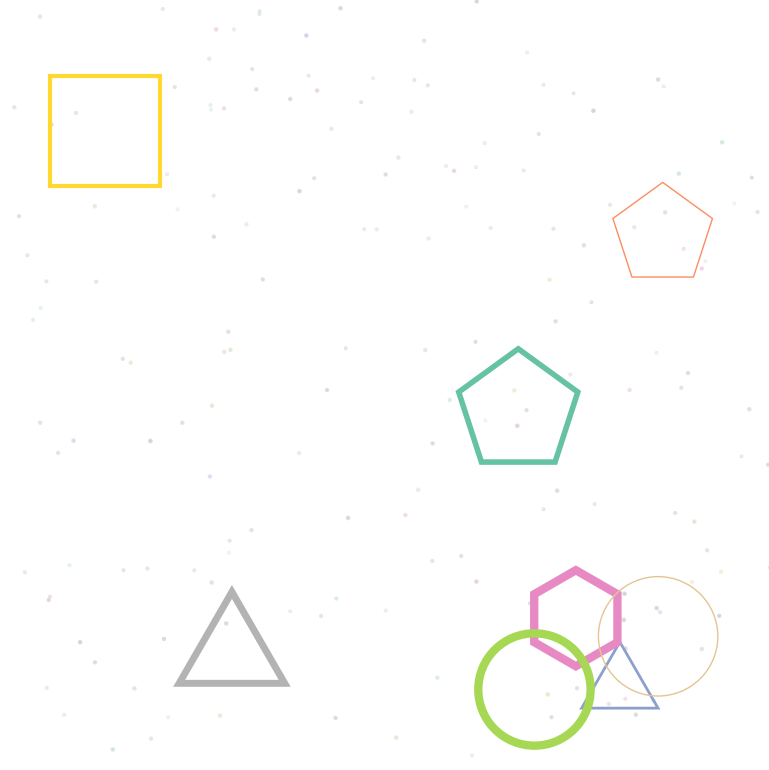[{"shape": "pentagon", "thickness": 2, "radius": 0.41, "center": [0.673, 0.466]}, {"shape": "pentagon", "thickness": 0.5, "radius": 0.34, "center": [0.861, 0.695]}, {"shape": "triangle", "thickness": 1, "radius": 0.29, "center": [0.805, 0.109]}, {"shape": "hexagon", "thickness": 3, "radius": 0.31, "center": [0.748, 0.197]}, {"shape": "circle", "thickness": 3, "radius": 0.36, "center": [0.694, 0.105]}, {"shape": "square", "thickness": 1.5, "radius": 0.36, "center": [0.136, 0.83]}, {"shape": "circle", "thickness": 0.5, "radius": 0.39, "center": [0.855, 0.174]}, {"shape": "triangle", "thickness": 2.5, "radius": 0.4, "center": [0.301, 0.152]}]